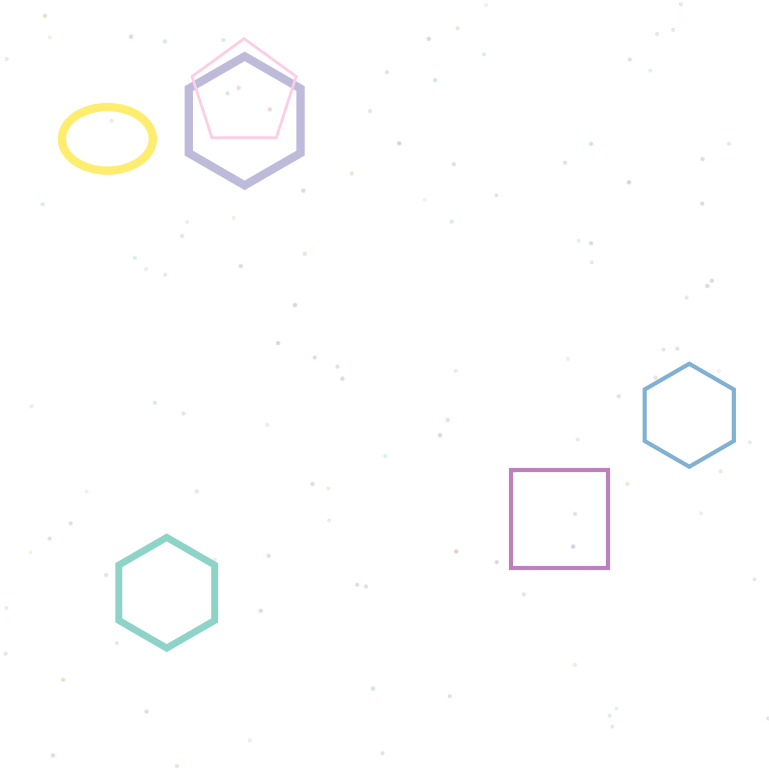[{"shape": "hexagon", "thickness": 2.5, "radius": 0.36, "center": [0.217, 0.23]}, {"shape": "hexagon", "thickness": 3, "radius": 0.42, "center": [0.318, 0.843]}, {"shape": "hexagon", "thickness": 1.5, "radius": 0.33, "center": [0.895, 0.461]}, {"shape": "pentagon", "thickness": 1, "radius": 0.36, "center": [0.317, 0.879]}, {"shape": "square", "thickness": 1.5, "radius": 0.32, "center": [0.727, 0.326]}, {"shape": "oval", "thickness": 3, "radius": 0.3, "center": [0.139, 0.82]}]